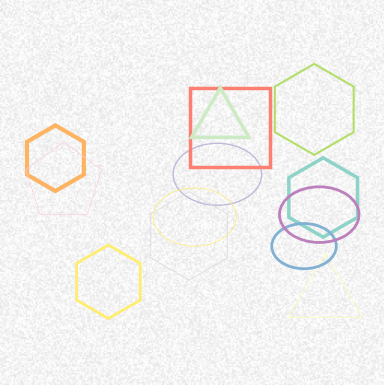[{"shape": "hexagon", "thickness": 2.5, "radius": 0.52, "center": [0.839, 0.487]}, {"shape": "triangle", "thickness": 0.5, "radius": 0.55, "center": [0.845, 0.231]}, {"shape": "oval", "thickness": 1, "radius": 0.57, "center": [0.565, 0.547]}, {"shape": "square", "thickness": 2.5, "radius": 0.51, "center": [0.597, 0.668]}, {"shape": "oval", "thickness": 2, "radius": 0.42, "center": [0.79, 0.361]}, {"shape": "hexagon", "thickness": 3, "radius": 0.43, "center": [0.144, 0.589]}, {"shape": "hexagon", "thickness": 1.5, "radius": 0.59, "center": [0.816, 0.716]}, {"shape": "pentagon", "thickness": 0.5, "radius": 0.52, "center": [0.166, 0.527]}, {"shape": "hexagon", "thickness": 0.5, "radius": 0.57, "center": [0.491, 0.387]}, {"shape": "oval", "thickness": 2, "radius": 0.52, "center": [0.829, 0.443]}, {"shape": "triangle", "thickness": 2.5, "radius": 0.43, "center": [0.572, 0.686]}, {"shape": "hexagon", "thickness": 2, "radius": 0.48, "center": [0.282, 0.268]}, {"shape": "oval", "thickness": 0.5, "radius": 0.54, "center": [0.506, 0.436]}]